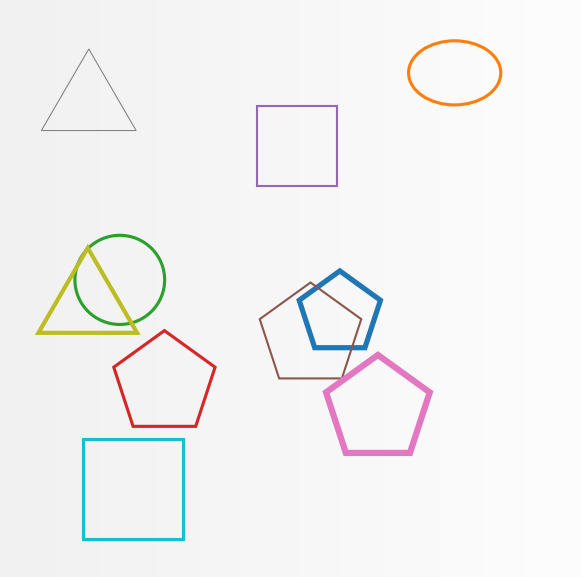[{"shape": "pentagon", "thickness": 2.5, "radius": 0.37, "center": [0.585, 0.456]}, {"shape": "oval", "thickness": 1.5, "radius": 0.4, "center": [0.782, 0.873]}, {"shape": "circle", "thickness": 1.5, "radius": 0.39, "center": [0.206, 0.514]}, {"shape": "pentagon", "thickness": 1.5, "radius": 0.46, "center": [0.283, 0.335]}, {"shape": "square", "thickness": 1, "radius": 0.35, "center": [0.511, 0.746]}, {"shape": "pentagon", "thickness": 1, "radius": 0.46, "center": [0.534, 0.418]}, {"shape": "pentagon", "thickness": 3, "radius": 0.47, "center": [0.65, 0.291]}, {"shape": "triangle", "thickness": 0.5, "radius": 0.47, "center": [0.153, 0.82]}, {"shape": "triangle", "thickness": 2, "radius": 0.49, "center": [0.151, 0.472]}, {"shape": "square", "thickness": 1.5, "radius": 0.43, "center": [0.229, 0.152]}]